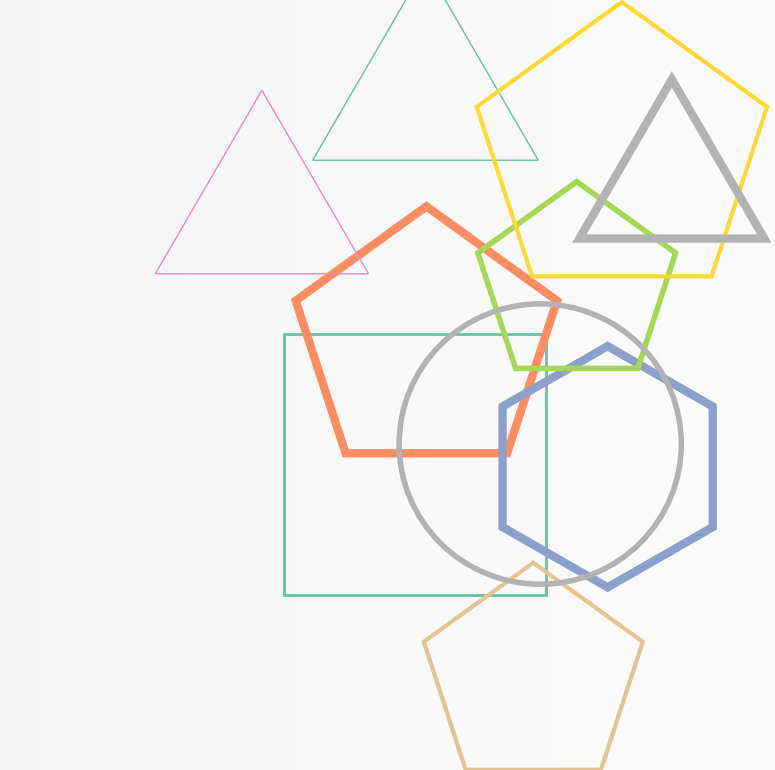[{"shape": "triangle", "thickness": 0.5, "radius": 0.84, "center": [0.549, 0.876]}, {"shape": "square", "thickness": 1, "radius": 0.85, "center": [0.535, 0.397]}, {"shape": "pentagon", "thickness": 3, "radius": 0.89, "center": [0.55, 0.555]}, {"shape": "hexagon", "thickness": 3, "radius": 0.78, "center": [0.784, 0.394]}, {"shape": "triangle", "thickness": 0.5, "radius": 0.79, "center": [0.338, 0.724]}, {"shape": "pentagon", "thickness": 2, "radius": 0.67, "center": [0.744, 0.63]}, {"shape": "pentagon", "thickness": 1.5, "radius": 0.98, "center": [0.802, 0.8]}, {"shape": "pentagon", "thickness": 1.5, "radius": 0.74, "center": [0.688, 0.121]}, {"shape": "triangle", "thickness": 3, "radius": 0.69, "center": [0.867, 0.759]}, {"shape": "circle", "thickness": 2, "radius": 0.91, "center": [0.697, 0.423]}]